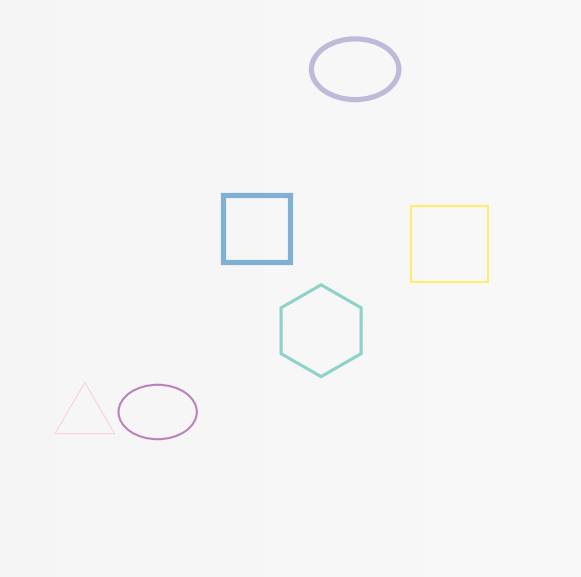[{"shape": "hexagon", "thickness": 1.5, "radius": 0.4, "center": [0.552, 0.426]}, {"shape": "oval", "thickness": 2.5, "radius": 0.38, "center": [0.611, 0.879]}, {"shape": "square", "thickness": 2.5, "radius": 0.29, "center": [0.441, 0.604]}, {"shape": "triangle", "thickness": 0.5, "radius": 0.3, "center": [0.146, 0.278]}, {"shape": "oval", "thickness": 1, "radius": 0.34, "center": [0.271, 0.286]}, {"shape": "square", "thickness": 1, "radius": 0.33, "center": [0.773, 0.576]}]